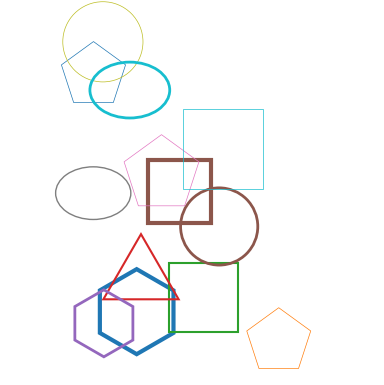[{"shape": "hexagon", "thickness": 3, "radius": 0.55, "center": [0.355, 0.191]}, {"shape": "pentagon", "thickness": 0.5, "radius": 0.44, "center": [0.243, 0.804]}, {"shape": "pentagon", "thickness": 0.5, "radius": 0.44, "center": [0.724, 0.113]}, {"shape": "square", "thickness": 1.5, "radius": 0.45, "center": [0.528, 0.226]}, {"shape": "triangle", "thickness": 1.5, "radius": 0.56, "center": [0.366, 0.279]}, {"shape": "hexagon", "thickness": 2, "radius": 0.44, "center": [0.27, 0.16]}, {"shape": "circle", "thickness": 2, "radius": 0.5, "center": [0.569, 0.412]}, {"shape": "square", "thickness": 3, "radius": 0.41, "center": [0.466, 0.502]}, {"shape": "pentagon", "thickness": 0.5, "radius": 0.51, "center": [0.419, 0.548]}, {"shape": "oval", "thickness": 1, "radius": 0.49, "center": [0.242, 0.498]}, {"shape": "circle", "thickness": 0.5, "radius": 0.52, "center": [0.267, 0.891]}, {"shape": "square", "thickness": 0.5, "radius": 0.52, "center": [0.579, 0.612]}, {"shape": "oval", "thickness": 2, "radius": 0.52, "center": [0.337, 0.766]}]